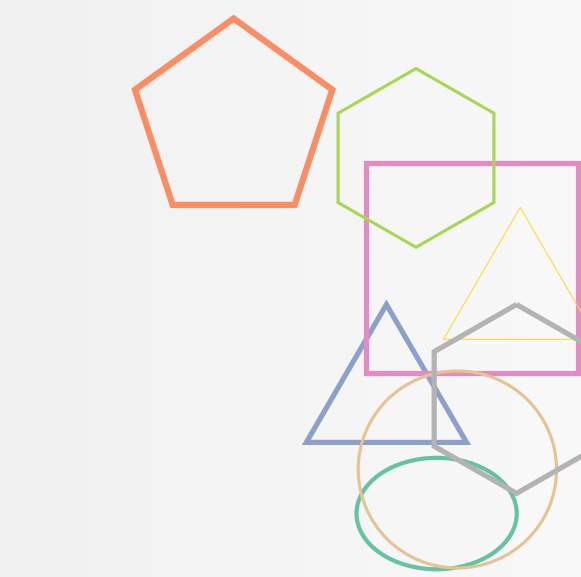[{"shape": "oval", "thickness": 2, "radius": 0.69, "center": [0.751, 0.11]}, {"shape": "pentagon", "thickness": 3, "radius": 0.89, "center": [0.402, 0.789]}, {"shape": "triangle", "thickness": 2.5, "radius": 0.8, "center": [0.665, 0.313]}, {"shape": "square", "thickness": 2.5, "radius": 0.91, "center": [0.812, 0.535]}, {"shape": "hexagon", "thickness": 1.5, "radius": 0.77, "center": [0.716, 0.726]}, {"shape": "triangle", "thickness": 0.5, "radius": 0.76, "center": [0.895, 0.488]}, {"shape": "circle", "thickness": 1.5, "radius": 0.85, "center": [0.787, 0.186]}, {"shape": "hexagon", "thickness": 2.5, "radius": 0.82, "center": [0.889, 0.308]}]